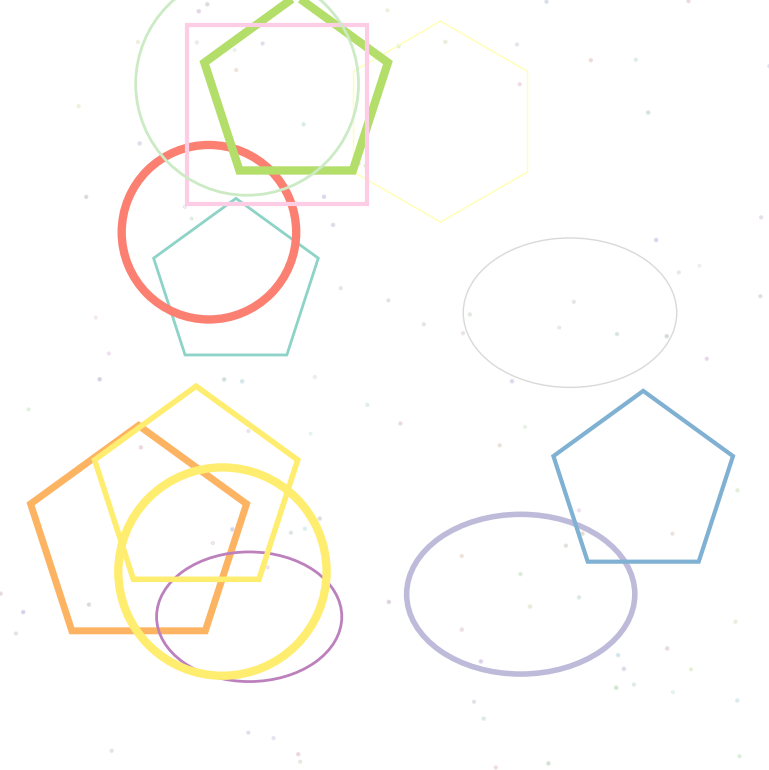[{"shape": "pentagon", "thickness": 1, "radius": 0.56, "center": [0.306, 0.63]}, {"shape": "hexagon", "thickness": 0.5, "radius": 0.65, "center": [0.572, 0.842]}, {"shape": "oval", "thickness": 2, "radius": 0.74, "center": [0.676, 0.228]}, {"shape": "circle", "thickness": 3, "radius": 0.57, "center": [0.271, 0.698]}, {"shape": "pentagon", "thickness": 1.5, "radius": 0.61, "center": [0.835, 0.37]}, {"shape": "pentagon", "thickness": 2.5, "radius": 0.74, "center": [0.18, 0.3]}, {"shape": "pentagon", "thickness": 3, "radius": 0.63, "center": [0.385, 0.88]}, {"shape": "square", "thickness": 1.5, "radius": 0.58, "center": [0.36, 0.851]}, {"shape": "oval", "thickness": 0.5, "radius": 0.69, "center": [0.74, 0.594]}, {"shape": "oval", "thickness": 1, "radius": 0.6, "center": [0.324, 0.199]}, {"shape": "circle", "thickness": 1, "radius": 0.72, "center": [0.321, 0.891]}, {"shape": "circle", "thickness": 3, "radius": 0.68, "center": [0.289, 0.258]}, {"shape": "pentagon", "thickness": 2, "radius": 0.69, "center": [0.255, 0.36]}]